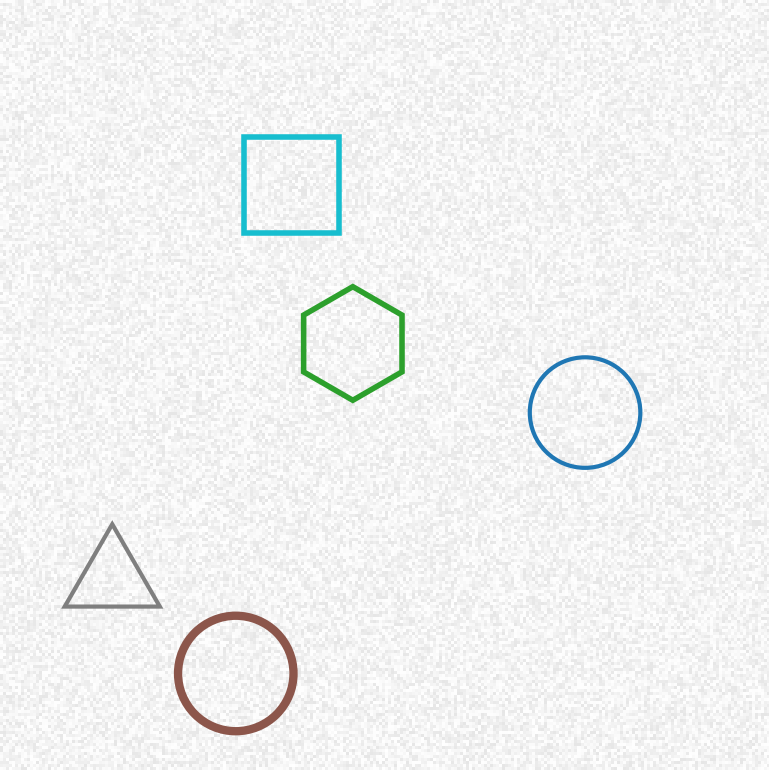[{"shape": "circle", "thickness": 1.5, "radius": 0.36, "center": [0.76, 0.464]}, {"shape": "hexagon", "thickness": 2, "radius": 0.37, "center": [0.458, 0.554]}, {"shape": "circle", "thickness": 3, "radius": 0.37, "center": [0.306, 0.125]}, {"shape": "triangle", "thickness": 1.5, "radius": 0.36, "center": [0.146, 0.248]}, {"shape": "square", "thickness": 2, "radius": 0.31, "center": [0.378, 0.76]}]